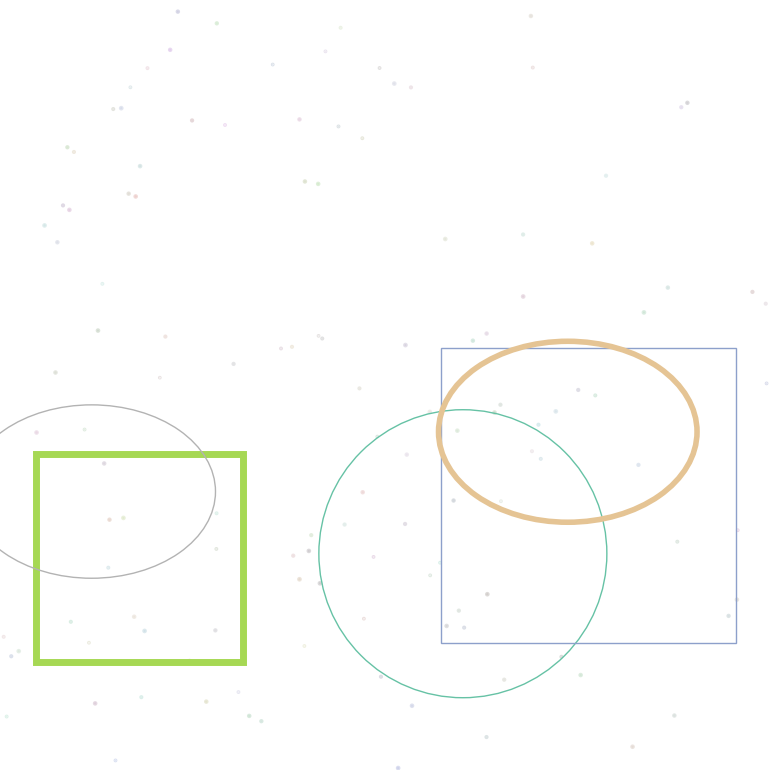[{"shape": "circle", "thickness": 0.5, "radius": 0.94, "center": [0.601, 0.281]}, {"shape": "square", "thickness": 0.5, "radius": 0.96, "center": [0.765, 0.356]}, {"shape": "square", "thickness": 2.5, "radius": 0.67, "center": [0.181, 0.275]}, {"shape": "oval", "thickness": 2, "radius": 0.84, "center": [0.737, 0.439]}, {"shape": "oval", "thickness": 0.5, "radius": 0.8, "center": [0.119, 0.362]}]